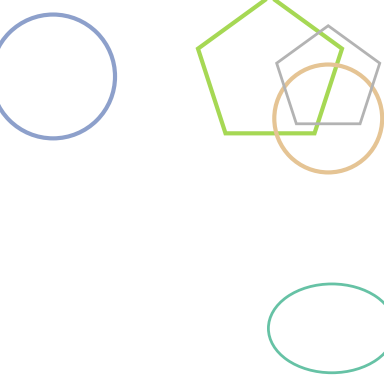[{"shape": "oval", "thickness": 2, "radius": 0.82, "center": [0.862, 0.147]}, {"shape": "circle", "thickness": 3, "radius": 0.8, "center": [0.138, 0.801]}, {"shape": "pentagon", "thickness": 3, "radius": 0.98, "center": [0.701, 0.813]}, {"shape": "circle", "thickness": 3, "radius": 0.7, "center": [0.853, 0.692]}, {"shape": "pentagon", "thickness": 2, "radius": 0.7, "center": [0.852, 0.792]}]